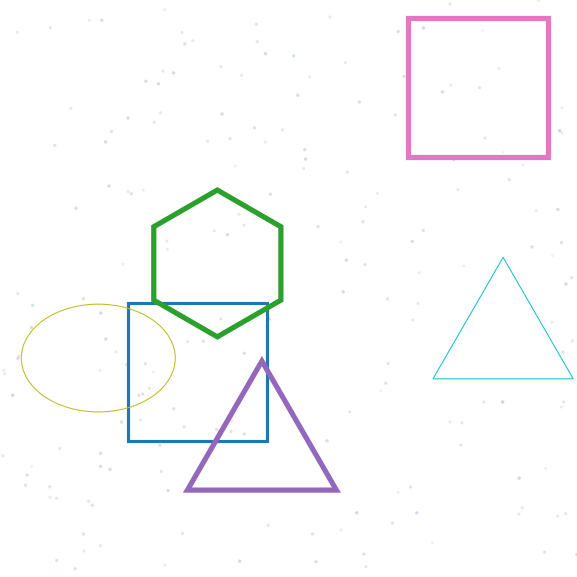[{"shape": "square", "thickness": 1.5, "radius": 0.6, "center": [0.342, 0.355]}, {"shape": "hexagon", "thickness": 2.5, "radius": 0.64, "center": [0.376, 0.543]}, {"shape": "triangle", "thickness": 2.5, "radius": 0.74, "center": [0.453, 0.225]}, {"shape": "square", "thickness": 2.5, "radius": 0.6, "center": [0.828, 0.848]}, {"shape": "oval", "thickness": 0.5, "radius": 0.67, "center": [0.17, 0.379]}, {"shape": "triangle", "thickness": 0.5, "radius": 0.7, "center": [0.871, 0.413]}]